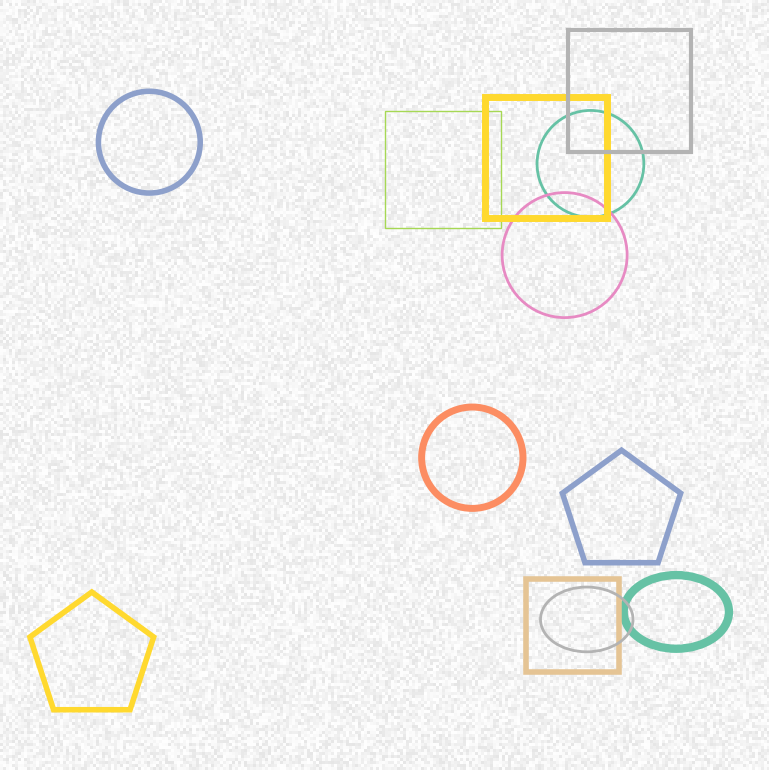[{"shape": "circle", "thickness": 1, "radius": 0.35, "center": [0.767, 0.787]}, {"shape": "oval", "thickness": 3, "radius": 0.34, "center": [0.878, 0.205]}, {"shape": "circle", "thickness": 2.5, "radius": 0.33, "center": [0.613, 0.406]}, {"shape": "circle", "thickness": 2, "radius": 0.33, "center": [0.194, 0.815]}, {"shape": "pentagon", "thickness": 2, "radius": 0.4, "center": [0.807, 0.335]}, {"shape": "circle", "thickness": 1, "radius": 0.41, "center": [0.733, 0.669]}, {"shape": "square", "thickness": 0.5, "radius": 0.38, "center": [0.575, 0.78]}, {"shape": "pentagon", "thickness": 2, "radius": 0.42, "center": [0.119, 0.147]}, {"shape": "square", "thickness": 2.5, "radius": 0.39, "center": [0.709, 0.795]}, {"shape": "square", "thickness": 2, "radius": 0.3, "center": [0.743, 0.187]}, {"shape": "oval", "thickness": 1, "radius": 0.3, "center": [0.762, 0.196]}, {"shape": "square", "thickness": 1.5, "radius": 0.4, "center": [0.818, 0.882]}]